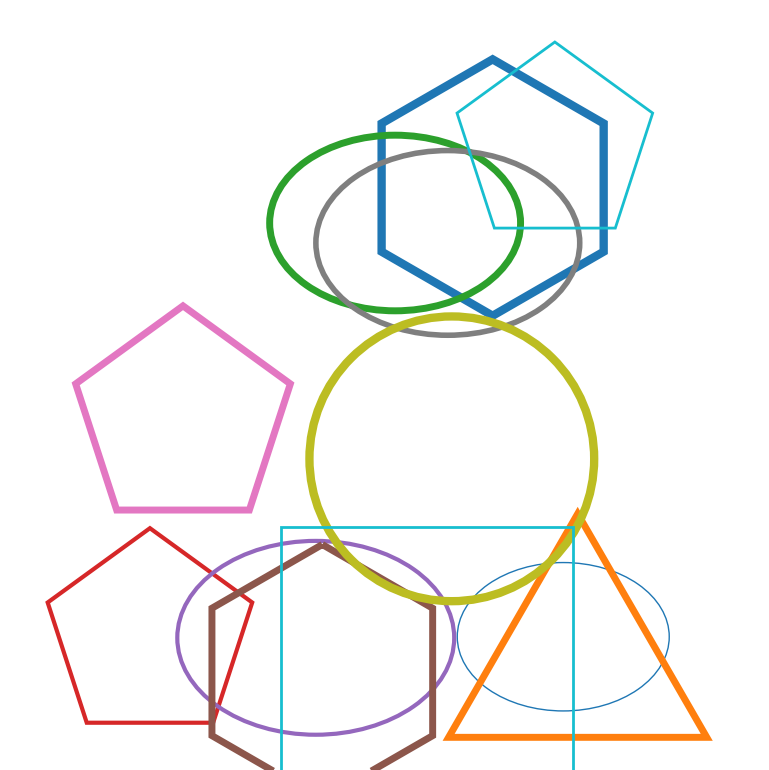[{"shape": "hexagon", "thickness": 3, "radius": 0.83, "center": [0.64, 0.756]}, {"shape": "oval", "thickness": 0.5, "radius": 0.69, "center": [0.731, 0.173]}, {"shape": "triangle", "thickness": 2.5, "radius": 0.97, "center": [0.75, 0.139]}, {"shape": "oval", "thickness": 2.5, "radius": 0.81, "center": [0.513, 0.71]}, {"shape": "pentagon", "thickness": 1.5, "radius": 0.7, "center": [0.195, 0.174]}, {"shape": "oval", "thickness": 1.5, "radius": 0.9, "center": [0.41, 0.172]}, {"shape": "hexagon", "thickness": 2.5, "radius": 0.83, "center": [0.419, 0.127]}, {"shape": "pentagon", "thickness": 2.5, "radius": 0.73, "center": [0.238, 0.456]}, {"shape": "oval", "thickness": 2, "radius": 0.86, "center": [0.582, 0.685]}, {"shape": "circle", "thickness": 3, "radius": 0.92, "center": [0.587, 0.404]}, {"shape": "square", "thickness": 1, "radius": 0.95, "center": [0.554, 0.126]}, {"shape": "pentagon", "thickness": 1, "radius": 0.67, "center": [0.721, 0.812]}]